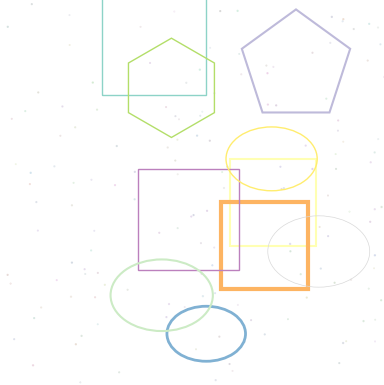[{"shape": "square", "thickness": 1, "radius": 0.67, "center": [0.401, 0.887]}, {"shape": "square", "thickness": 1.5, "radius": 0.56, "center": [0.709, 0.474]}, {"shape": "pentagon", "thickness": 1.5, "radius": 0.74, "center": [0.769, 0.828]}, {"shape": "oval", "thickness": 2, "radius": 0.51, "center": [0.536, 0.133]}, {"shape": "square", "thickness": 3, "radius": 0.57, "center": [0.686, 0.361]}, {"shape": "hexagon", "thickness": 1, "radius": 0.64, "center": [0.445, 0.772]}, {"shape": "oval", "thickness": 0.5, "radius": 0.66, "center": [0.828, 0.347]}, {"shape": "square", "thickness": 1, "radius": 0.66, "center": [0.489, 0.429]}, {"shape": "oval", "thickness": 1.5, "radius": 0.66, "center": [0.42, 0.233]}, {"shape": "oval", "thickness": 1, "radius": 0.59, "center": [0.705, 0.587]}]